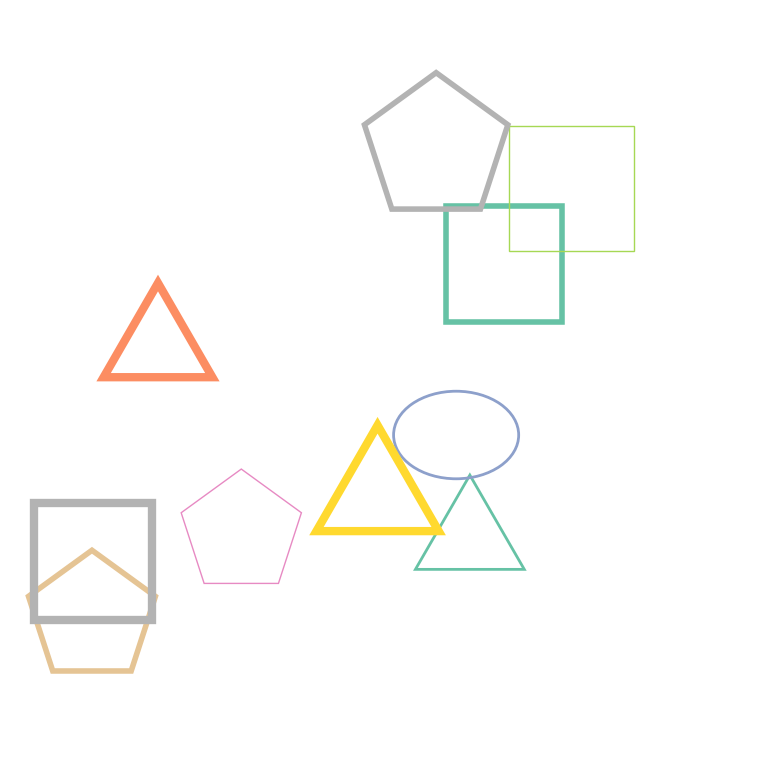[{"shape": "triangle", "thickness": 1, "radius": 0.41, "center": [0.61, 0.301]}, {"shape": "square", "thickness": 2, "radius": 0.38, "center": [0.654, 0.657]}, {"shape": "triangle", "thickness": 3, "radius": 0.41, "center": [0.205, 0.551]}, {"shape": "oval", "thickness": 1, "radius": 0.41, "center": [0.592, 0.435]}, {"shape": "pentagon", "thickness": 0.5, "radius": 0.41, "center": [0.313, 0.309]}, {"shape": "square", "thickness": 0.5, "radius": 0.41, "center": [0.742, 0.755]}, {"shape": "triangle", "thickness": 3, "radius": 0.46, "center": [0.49, 0.356]}, {"shape": "pentagon", "thickness": 2, "radius": 0.43, "center": [0.119, 0.199]}, {"shape": "square", "thickness": 3, "radius": 0.38, "center": [0.121, 0.271]}, {"shape": "pentagon", "thickness": 2, "radius": 0.49, "center": [0.566, 0.808]}]